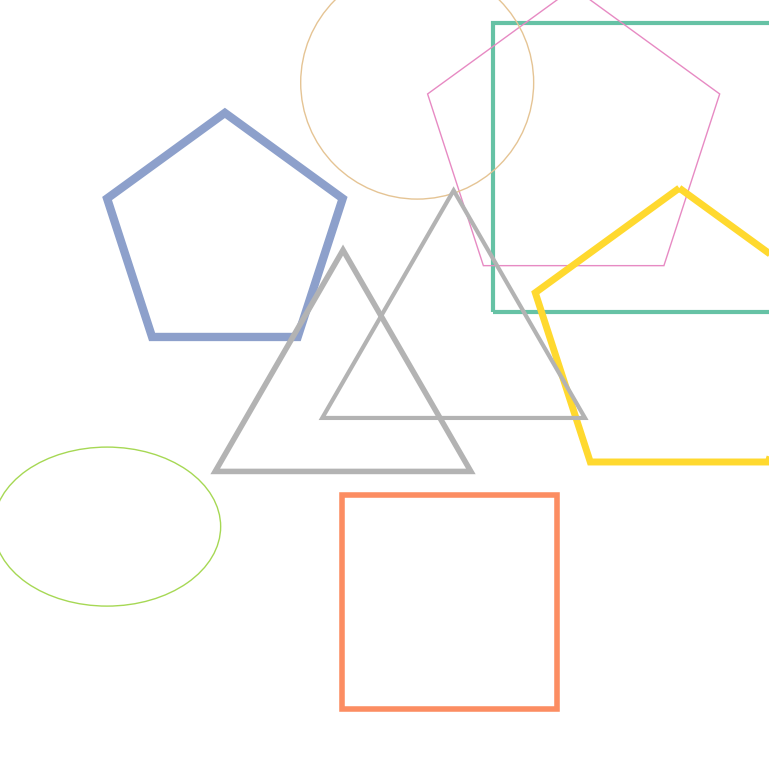[{"shape": "square", "thickness": 1.5, "radius": 0.94, "center": [0.828, 0.783]}, {"shape": "square", "thickness": 2, "radius": 0.7, "center": [0.584, 0.219]}, {"shape": "pentagon", "thickness": 3, "radius": 0.8, "center": [0.292, 0.693]}, {"shape": "pentagon", "thickness": 0.5, "radius": 1.0, "center": [0.745, 0.816]}, {"shape": "oval", "thickness": 0.5, "radius": 0.74, "center": [0.139, 0.316]}, {"shape": "pentagon", "thickness": 2.5, "radius": 0.98, "center": [0.882, 0.559]}, {"shape": "circle", "thickness": 0.5, "radius": 0.76, "center": [0.542, 0.893]}, {"shape": "triangle", "thickness": 1.5, "radius": 0.98, "center": [0.589, 0.556]}, {"shape": "triangle", "thickness": 2, "radius": 0.96, "center": [0.445, 0.484]}]